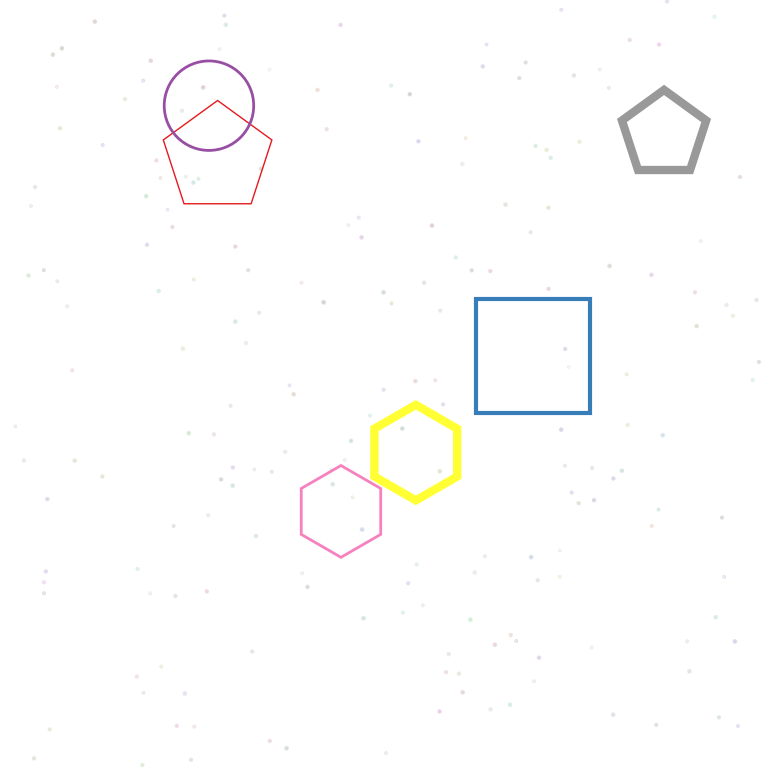[{"shape": "pentagon", "thickness": 0.5, "radius": 0.37, "center": [0.283, 0.795]}, {"shape": "square", "thickness": 1.5, "radius": 0.37, "center": [0.693, 0.538]}, {"shape": "circle", "thickness": 1, "radius": 0.29, "center": [0.271, 0.863]}, {"shape": "hexagon", "thickness": 3, "radius": 0.31, "center": [0.54, 0.412]}, {"shape": "hexagon", "thickness": 1, "radius": 0.3, "center": [0.443, 0.336]}, {"shape": "pentagon", "thickness": 3, "radius": 0.29, "center": [0.862, 0.826]}]